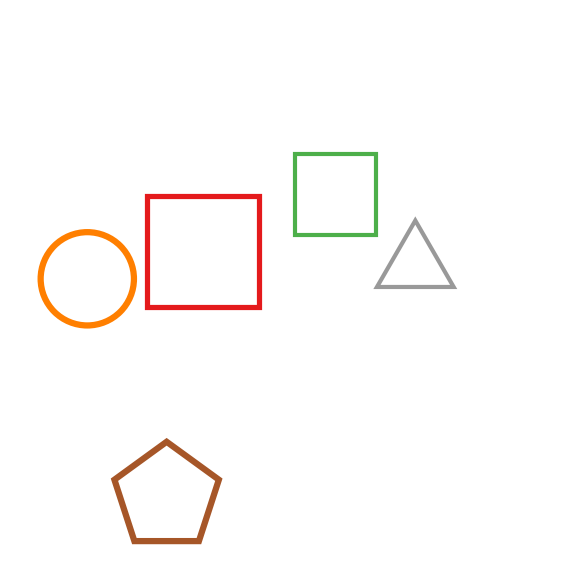[{"shape": "square", "thickness": 2.5, "radius": 0.48, "center": [0.351, 0.564]}, {"shape": "square", "thickness": 2, "radius": 0.35, "center": [0.581, 0.663]}, {"shape": "circle", "thickness": 3, "radius": 0.4, "center": [0.151, 0.516]}, {"shape": "pentagon", "thickness": 3, "radius": 0.48, "center": [0.289, 0.139]}, {"shape": "triangle", "thickness": 2, "radius": 0.38, "center": [0.719, 0.541]}]